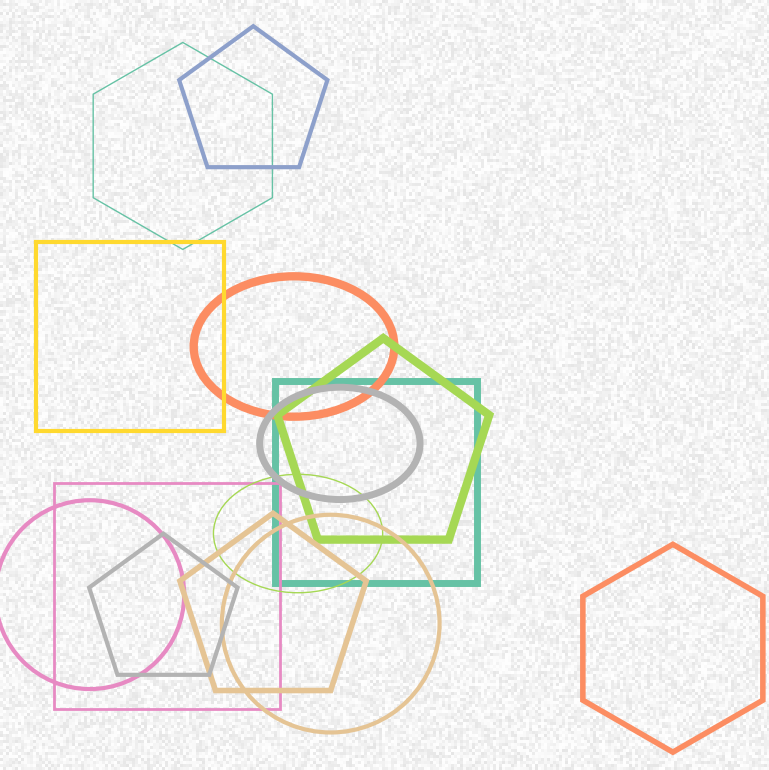[{"shape": "square", "thickness": 2.5, "radius": 0.66, "center": [0.488, 0.374]}, {"shape": "hexagon", "thickness": 0.5, "radius": 0.67, "center": [0.237, 0.81]}, {"shape": "hexagon", "thickness": 2, "radius": 0.67, "center": [0.874, 0.158]}, {"shape": "oval", "thickness": 3, "radius": 0.65, "center": [0.382, 0.55]}, {"shape": "pentagon", "thickness": 1.5, "radius": 0.51, "center": [0.329, 0.865]}, {"shape": "square", "thickness": 1, "radius": 0.73, "center": [0.217, 0.226]}, {"shape": "circle", "thickness": 1.5, "radius": 0.61, "center": [0.117, 0.228]}, {"shape": "oval", "thickness": 0.5, "radius": 0.55, "center": [0.387, 0.307]}, {"shape": "pentagon", "thickness": 3, "radius": 0.72, "center": [0.498, 0.416]}, {"shape": "square", "thickness": 1.5, "radius": 0.61, "center": [0.169, 0.563]}, {"shape": "circle", "thickness": 1.5, "radius": 0.71, "center": [0.429, 0.19]}, {"shape": "pentagon", "thickness": 2, "radius": 0.64, "center": [0.355, 0.206]}, {"shape": "pentagon", "thickness": 1.5, "radius": 0.51, "center": [0.212, 0.206]}, {"shape": "oval", "thickness": 2.5, "radius": 0.52, "center": [0.441, 0.424]}]